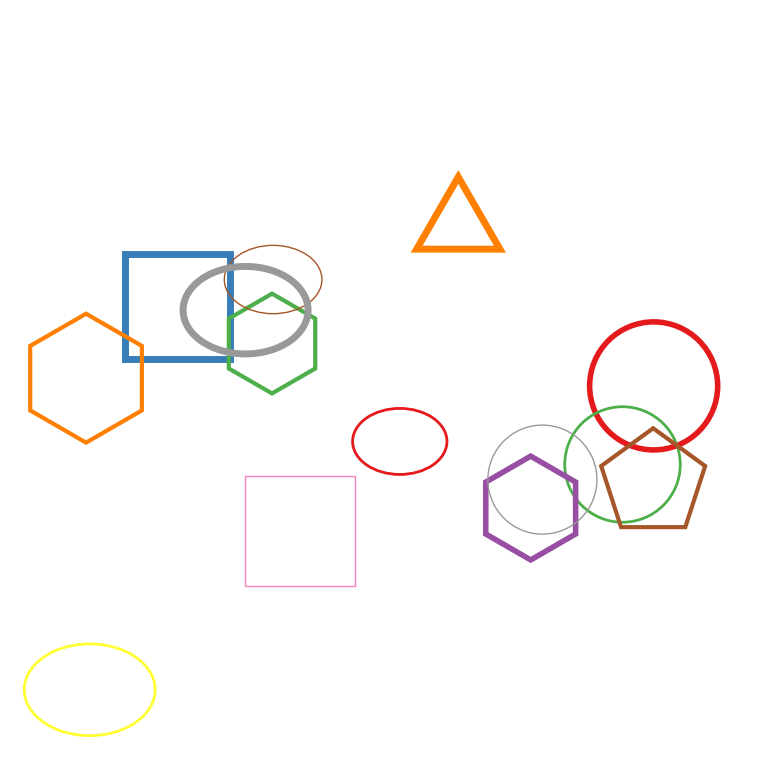[{"shape": "circle", "thickness": 2, "radius": 0.42, "center": [0.849, 0.499]}, {"shape": "oval", "thickness": 1, "radius": 0.31, "center": [0.519, 0.427]}, {"shape": "square", "thickness": 2.5, "radius": 0.34, "center": [0.23, 0.602]}, {"shape": "circle", "thickness": 1, "radius": 0.38, "center": [0.808, 0.397]}, {"shape": "hexagon", "thickness": 1.5, "radius": 0.32, "center": [0.353, 0.554]}, {"shape": "hexagon", "thickness": 2, "radius": 0.34, "center": [0.689, 0.34]}, {"shape": "triangle", "thickness": 2.5, "radius": 0.31, "center": [0.595, 0.708]}, {"shape": "hexagon", "thickness": 1.5, "radius": 0.42, "center": [0.112, 0.509]}, {"shape": "oval", "thickness": 1, "radius": 0.43, "center": [0.117, 0.104]}, {"shape": "pentagon", "thickness": 1.5, "radius": 0.35, "center": [0.848, 0.373]}, {"shape": "oval", "thickness": 0.5, "radius": 0.32, "center": [0.355, 0.637]}, {"shape": "square", "thickness": 0.5, "radius": 0.36, "center": [0.39, 0.31]}, {"shape": "oval", "thickness": 2.5, "radius": 0.41, "center": [0.319, 0.597]}, {"shape": "circle", "thickness": 0.5, "radius": 0.35, "center": [0.704, 0.377]}]